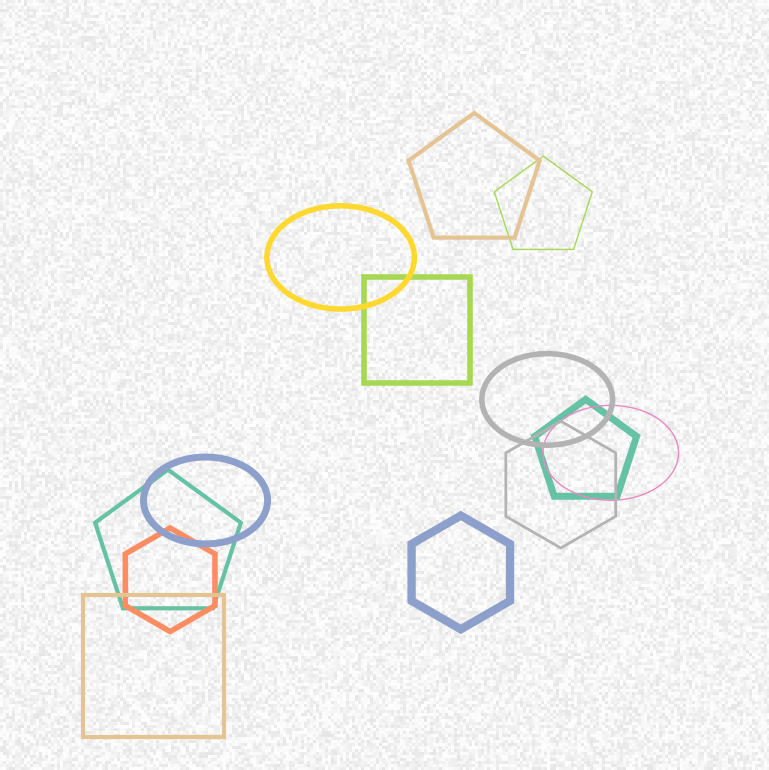[{"shape": "pentagon", "thickness": 1.5, "radius": 0.5, "center": [0.218, 0.291]}, {"shape": "pentagon", "thickness": 2.5, "radius": 0.35, "center": [0.761, 0.412]}, {"shape": "hexagon", "thickness": 2, "radius": 0.34, "center": [0.221, 0.247]}, {"shape": "hexagon", "thickness": 3, "radius": 0.37, "center": [0.598, 0.257]}, {"shape": "oval", "thickness": 2.5, "radius": 0.4, "center": [0.267, 0.35]}, {"shape": "oval", "thickness": 0.5, "radius": 0.44, "center": [0.793, 0.412]}, {"shape": "square", "thickness": 2, "radius": 0.34, "center": [0.541, 0.571]}, {"shape": "pentagon", "thickness": 0.5, "radius": 0.33, "center": [0.706, 0.73]}, {"shape": "oval", "thickness": 2, "radius": 0.48, "center": [0.442, 0.666]}, {"shape": "square", "thickness": 1.5, "radius": 0.46, "center": [0.2, 0.135]}, {"shape": "pentagon", "thickness": 1.5, "radius": 0.45, "center": [0.616, 0.764]}, {"shape": "hexagon", "thickness": 1, "radius": 0.41, "center": [0.728, 0.371]}, {"shape": "oval", "thickness": 2, "radius": 0.42, "center": [0.711, 0.481]}]